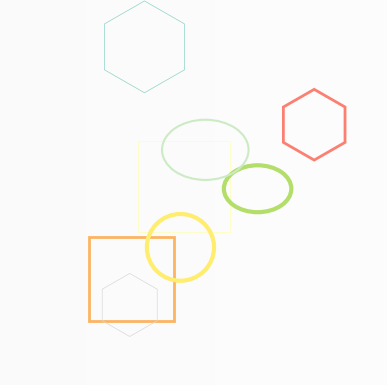[{"shape": "hexagon", "thickness": 0.5, "radius": 0.6, "center": [0.373, 0.878]}, {"shape": "square", "thickness": 0.5, "radius": 0.59, "center": [0.475, 0.516]}, {"shape": "hexagon", "thickness": 2, "radius": 0.46, "center": [0.811, 0.676]}, {"shape": "square", "thickness": 2, "radius": 0.55, "center": [0.338, 0.275]}, {"shape": "oval", "thickness": 3, "radius": 0.44, "center": [0.665, 0.51]}, {"shape": "hexagon", "thickness": 0.5, "radius": 0.41, "center": [0.335, 0.208]}, {"shape": "oval", "thickness": 1.5, "radius": 0.56, "center": [0.53, 0.611]}, {"shape": "circle", "thickness": 3, "radius": 0.43, "center": [0.466, 0.357]}]